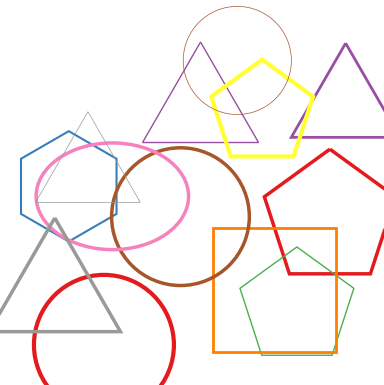[{"shape": "pentagon", "thickness": 2.5, "radius": 0.89, "center": [0.857, 0.434]}, {"shape": "circle", "thickness": 3, "radius": 0.91, "center": [0.27, 0.104]}, {"shape": "hexagon", "thickness": 1.5, "radius": 0.72, "center": [0.179, 0.516]}, {"shape": "pentagon", "thickness": 1, "radius": 0.78, "center": [0.771, 0.203]}, {"shape": "triangle", "thickness": 2, "radius": 0.82, "center": [0.898, 0.725]}, {"shape": "triangle", "thickness": 1, "radius": 0.87, "center": [0.521, 0.717]}, {"shape": "square", "thickness": 2, "radius": 0.8, "center": [0.713, 0.248]}, {"shape": "pentagon", "thickness": 3, "radius": 0.7, "center": [0.681, 0.706]}, {"shape": "circle", "thickness": 0.5, "radius": 0.7, "center": [0.616, 0.843]}, {"shape": "circle", "thickness": 2.5, "radius": 0.89, "center": [0.469, 0.437]}, {"shape": "oval", "thickness": 2.5, "radius": 0.99, "center": [0.292, 0.49]}, {"shape": "triangle", "thickness": 2.5, "radius": 0.98, "center": [0.142, 0.237]}, {"shape": "triangle", "thickness": 0.5, "radius": 0.79, "center": [0.228, 0.553]}]